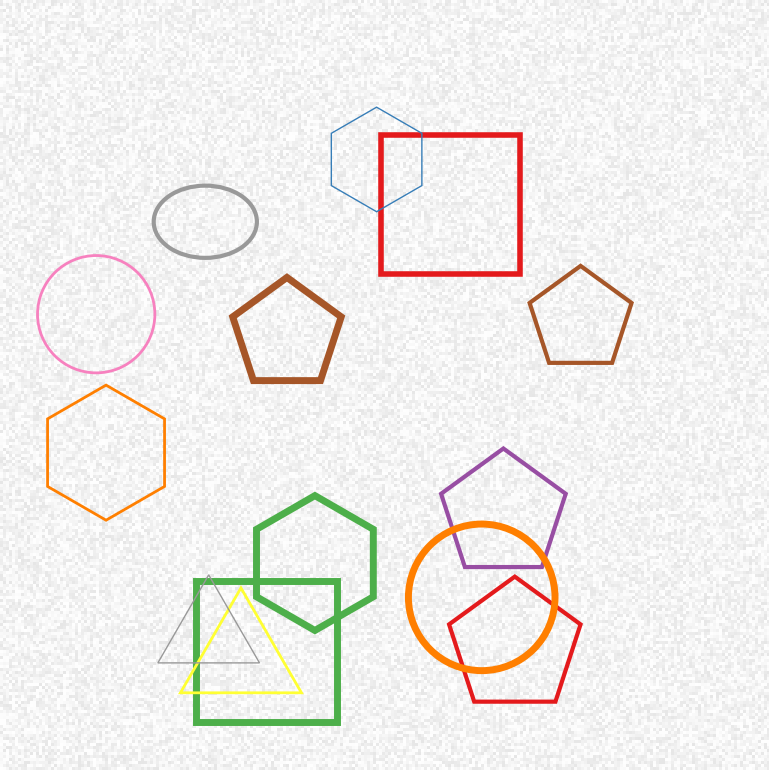[{"shape": "pentagon", "thickness": 1.5, "radius": 0.45, "center": [0.669, 0.161]}, {"shape": "square", "thickness": 2, "radius": 0.45, "center": [0.585, 0.734]}, {"shape": "hexagon", "thickness": 0.5, "radius": 0.34, "center": [0.489, 0.793]}, {"shape": "square", "thickness": 2.5, "radius": 0.46, "center": [0.346, 0.154]}, {"shape": "hexagon", "thickness": 2.5, "radius": 0.44, "center": [0.409, 0.269]}, {"shape": "pentagon", "thickness": 1.5, "radius": 0.43, "center": [0.654, 0.332]}, {"shape": "hexagon", "thickness": 1, "radius": 0.44, "center": [0.138, 0.412]}, {"shape": "circle", "thickness": 2.5, "radius": 0.48, "center": [0.626, 0.224]}, {"shape": "triangle", "thickness": 1, "radius": 0.45, "center": [0.313, 0.146]}, {"shape": "pentagon", "thickness": 1.5, "radius": 0.35, "center": [0.754, 0.585]}, {"shape": "pentagon", "thickness": 2.5, "radius": 0.37, "center": [0.373, 0.566]}, {"shape": "circle", "thickness": 1, "radius": 0.38, "center": [0.125, 0.592]}, {"shape": "oval", "thickness": 1.5, "radius": 0.34, "center": [0.267, 0.712]}, {"shape": "triangle", "thickness": 0.5, "radius": 0.38, "center": [0.271, 0.177]}]